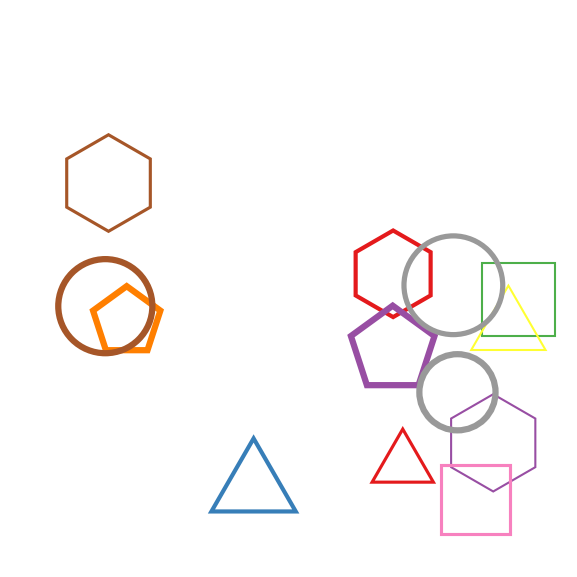[{"shape": "triangle", "thickness": 1.5, "radius": 0.31, "center": [0.697, 0.195]}, {"shape": "hexagon", "thickness": 2, "radius": 0.37, "center": [0.681, 0.525]}, {"shape": "triangle", "thickness": 2, "radius": 0.42, "center": [0.439, 0.156]}, {"shape": "square", "thickness": 1, "radius": 0.32, "center": [0.898, 0.481]}, {"shape": "hexagon", "thickness": 1, "radius": 0.42, "center": [0.854, 0.232]}, {"shape": "pentagon", "thickness": 3, "radius": 0.38, "center": [0.68, 0.394]}, {"shape": "pentagon", "thickness": 3, "radius": 0.31, "center": [0.219, 0.442]}, {"shape": "triangle", "thickness": 1, "radius": 0.37, "center": [0.88, 0.43]}, {"shape": "hexagon", "thickness": 1.5, "radius": 0.42, "center": [0.188, 0.682]}, {"shape": "circle", "thickness": 3, "radius": 0.41, "center": [0.182, 0.469]}, {"shape": "square", "thickness": 1.5, "radius": 0.3, "center": [0.824, 0.135]}, {"shape": "circle", "thickness": 3, "radius": 0.33, "center": [0.792, 0.32]}, {"shape": "circle", "thickness": 2.5, "radius": 0.43, "center": [0.785, 0.505]}]